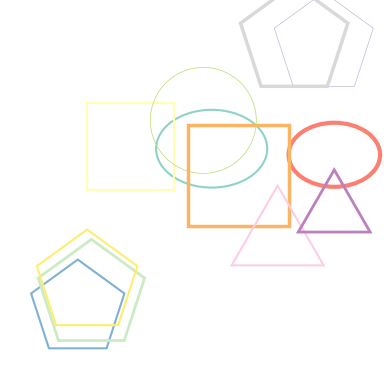[{"shape": "oval", "thickness": 1.5, "radius": 0.72, "center": [0.55, 0.614]}, {"shape": "square", "thickness": 1.5, "radius": 0.57, "center": [0.339, 0.619]}, {"shape": "pentagon", "thickness": 0.5, "radius": 0.68, "center": [0.841, 0.885]}, {"shape": "oval", "thickness": 3, "radius": 0.59, "center": [0.868, 0.598]}, {"shape": "pentagon", "thickness": 1.5, "radius": 0.64, "center": [0.202, 0.198]}, {"shape": "square", "thickness": 2.5, "radius": 0.65, "center": [0.62, 0.544]}, {"shape": "circle", "thickness": 0.5, "radius": 0.69, "center": [0.528, 0.687]}, {"shape": "triangle", "thickness": 1.5, "radius": 0.69, "center": [0.721, 0.38]}, {"shape": "pentagon", "thickness": 2.5, "radius": 0.73, "center": [0.764, 0.894]}, {"shape": "triangle", "thickness": 2, "radius": 0.54, "center": [0.868, 0.451]}, {"shape": "pentagon", "thickness": 2, "radius": 0.73, "center": [0.237, 0.233]}, {"shape": "pentagon", "thickness": 1.5, "radius": 0.69, "center": [0.226, 0.266]}]